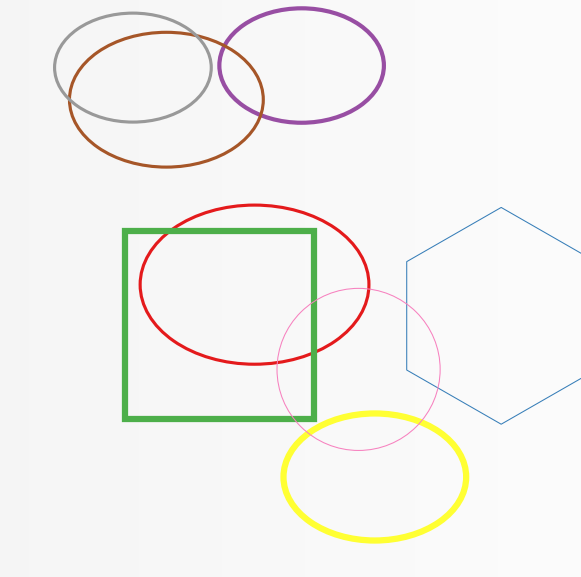[{"shape": "oval", "thickness": 1.5, "radius": 0.98, "center": [0.438, 0.506]}, {"shape": "hexagon", "thickness": 0.5, "radius": 0.94, "center": [0.862, 0.452]}, {"shape": "square", "thickness": 3, "radius": 0.81, "center": [0.377, 0.436]}, {"shape": "oval", "thickness": 2, "radius": 0.71, "center": [0.519, 0.886]}, {"shape": "oval", "thickness": 3, "radius": 0.79, "center": [0.645, 0.173]}, {"shape": "oval", "thickness": 1.5, "radius": 0.83, "center": [0.286, 0.826]}, {"shape": "circle", "thickness": 0.5, "radius": 0.7, "center": [0.617, 0.359]}, {"shape": "oval", "thickness": 1.5, "radius": 0.67, "center": [0.229, 0.882]}]